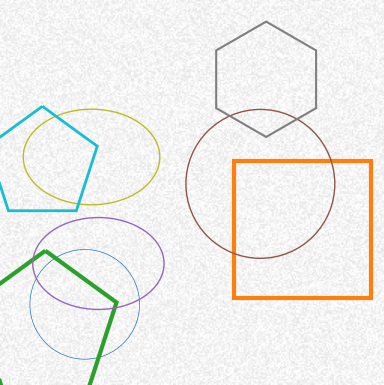[{"shape": "circle", "thickness": 0.5, "radius": 0.71, "center": [0.22, 0.209]}, {"shape": "square", "thickness": 3, "radius": 0.89, "center": [0.785, 0.404]}, {"shape": "pentagon", "thickness": 3, "radius": 0.97, "center": [0.118, 0.154]}, {"shape": "oval", "thickness": 1, "radius": 0.85, "center": [0.256, 0.316]}, {"shape": "circle", "thickness": 1, "radius": 0.97, "center": [0.676, 0.522]}, {"shape": "hexagon", "thickness": 1.5, "radius": 0.75, "center": [0.691, 0.794]}, {"shape": "oval", "thickness": 1, "radius": 0.89, "center": [0.238, 0.592]}, {"shape": "pentagon", "thickness": 2, "radius": 0.75, "center": [0.11, 0.574]}]